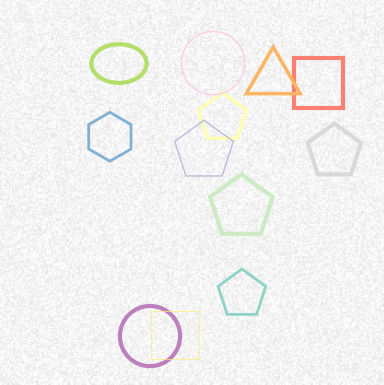[{"shape": "pentagon", "thickness": 2, "radius": 0.33, "center": [0.628, 0.236]}, {"shape": "pentagon", "thickness": 2.5, "radius": 0.33, "center": [0.578, 0.694]}, {"shape": "pentagon", "thickness": 1, "radius": 0.4, "center": [0.53, 0.608]}, {"shape": "square", "thickness": 3, "radius": 0.32, "center": [0.828, 0.784]}, {"shape": "hexagon", "thickness": 2, "radius": 0.32, "center": [0.285, 0.645]}, {"shape": "triangle", "thickness": 2.5, "radius": 0.4, "center": [0.71, 0.797]}, {"shape": "oval", "thickness": 3, "radius": 0.36, "center": [0.309, 0.835]}, {"shape": "circle", "thickness": 1, "radius": 0.41, "center": [0.553, 0.836]}, {"shape": "pentagon", "thickness": 3, "radius": 0.37, "center": [0.868, 0.606]}, {"shape": "circle", "thickness": 3, "radius": 0.39, "center": [0.39, 0.127]}, {"shape": "pentagon", "thickness": 3, "radius": 0.43, "center": [0.627, 0.462]}, {"shape": "square", "thickness": 0.5, "radius": 0.31, "center": [0.455, 0.13]}]